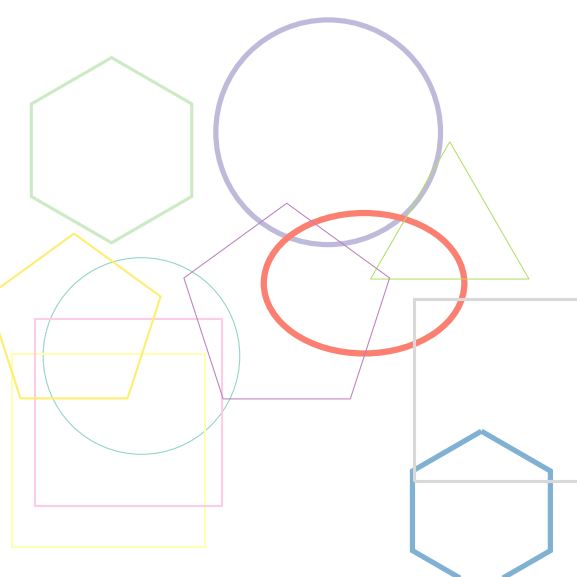[{"shape": "circle", "thickness": 0.5, "radius": 0.85, "center": [0.245, 0.383]}, {"shape": "square", "thickness": 1, "radius": 0.83, "center": [0.188, 0.219]}, {"shape": "circle", "thickness": 2.5, "radius": 0.97, "center": [0.568, 0.77]}, {"shape": "oval", "thickness": 3, "radius": 0.87, "center": [0.63, 0.509]}, {"shape": "hexagon", "thickness": 2.5, "radius": 0.69, "center": [0.834, 0.115]}, {"shape": "triangle", "thickness": 0.5, "radius": 0.79, "center": [0.779, 0.595]}, {"shape": "square", "thickness": 1, "radius": 0.81, "center": [0.222, 0.285]}, {"shape": "square", "thickness": 1.5, "radius": 0.79, "center": [0.874, 0.323]}, {"shape": "pentagon", "thickness": 0.5, "radius": 0.94, "center": [0.497, 0.46]}, {"shape": "hexagon", "thickness": 1.5, "radius": 0.8, "center": [0.193, 0.739]}, {"shape": "pentagon", "thickness": 1, "radius": 0.79, "center": [0.128, 0.437]}]